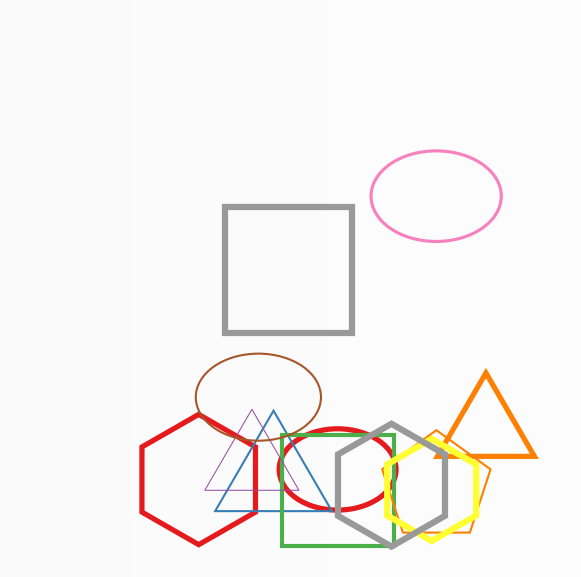[{"shape": "hexagon", "thickness": 2.5, "radius": 0.56, "center": [0.342, 0.169]}, {"shape": "oval", "thickness": 2.5, "radius": 0.5, "center": [0.581, 0.186]}, {"shape": "triangle", "thickness": 1, "radius": 0.58, "center": [0.471, 0.172]}, {"shape": "square", "thickness": 2, "radius": 0.48, "center": [0.582, 0.149]}, {"shape": "triangle", "thickness": 0.5, "radius": 0.47, "center": [0.433, 0.197]}, {"shape": "pentagon", "thickness": 1, "radius": 0.49, "center": [0.751, 0.156]}, {"shape": "triangle", "thickness": 2.5, "radius": 0.48, "center": [0.836, 0.257]}, {"shape": "hexagon", "thickness": 3, "radius": 0.44, "center": [0.743, 0.151]}, {"shape": "oval", "thickness": 1, "radius": 0.54, "center": [0.445, 0.311]}, {"shape": "oval", "thickness": 1.5, "radius": 0.56, "center": [0.75, 0.659]}, {"shape": "square", "thickness": 3, "radius": 0.55, "center": [0.496, 0.532]}, {"shape": "hexagon", "thickness": 3, "radius": 0.53, "center": [0.674, 0.159]}]